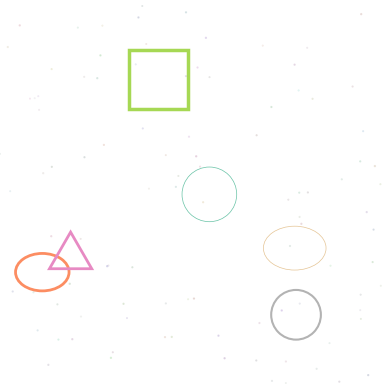[{"shape": "circle", "thickness": 0.5, "radius": 0.36, "center": [0.544, 0.495]}, {"shape": "oval", "thickness": 2, "radius": 0.35, "center": [0.11, 0.293]}, {"shape": "triangle", "thickness": 2, "radius": 0.32, "center": [0.183, 0.334]}, {"shape": "square", "thickness": 2.5, "radius": 0.38, "center": [0.411, 0.793]}, {"shape": "oval", "thickness": 0.5, "radius": 0.41, "center": [0.765, 0.356]}, {"shape": "circle", "thickness": 1.5, "radius": 0.32, "center": [0.769, 0.182]}]